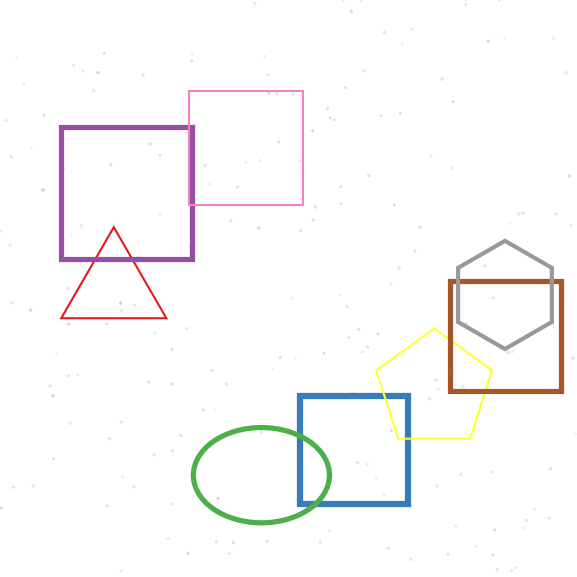[{"shape": "triangle", "thickness": 1, "radius": 0.53, "center": [0.197, 0.501]}, {"shape": "square", "thickness": 3, "radius": 0.47, "center": [0.612, 0.22]}, {"shape": "oval", "thickness": 2.5, "radius": 0.59, "center": [0.453, 0.176]}, {"shape": "square", "thickness": 2.5, "radius": 0.57, "center": [0.219, 0.665]}, {"shape": "pentagon", "thickness": 1, "radius": 0.53, "center": [0.752, 0.325]}, {"shape": "square", "thickness": 2.5, "radius": 0.48, "center": [0.876, 0.417]}, {"shape": "square", "thickness": 1, "radius": 0.49, "center": [0.427, 0.743]}, {"shape": "hexagon", "thickness": 2, "radius": 0.47, "center": [0.874, 0.488]}]